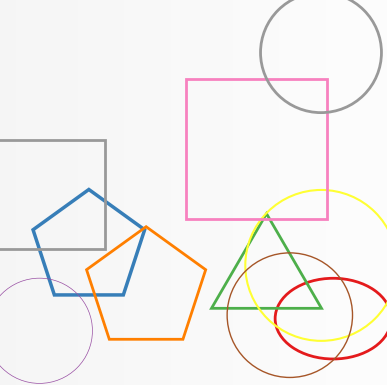[{"shape": "oval", "thickness": 2, "radius": 0.75, "center": [0.86, 0.172]}, {"shape": "pentagon", "thickness": 2.5, "radius": 0.76, "center": [0.229, 0.356]}, {"shape": "triangle", "thickness": 2, "radius": 0.82, "center": [0.688, 0.281]}, {"shape": "circle", "thickness": 0.5, "radius": 0.68, "center": [0.102, 0.141]}, {"shape": "pentagon", "thickness": 2, "radius": 0.81, "center": [0.377, 0.25]}, {"shape": "circle", "thickness": 1.5, "radius": 0.98, "center": [0.829, 0.311]}, {"shape": "circle", "thickness": 1, "radius": 0.81, "center": [0.748, 0.181]}, {"shape": "square", "thickness": 2, "radius": 0.91, "center": [0.661, 0.614]}, {"shape": "circle", "thickness": 2, "radius": 0.78, "center": [0.828, 0.863]}, {"shape": "square", "thickness": 2, "radius": 0.7, "center": [0.131, 0.495]}]